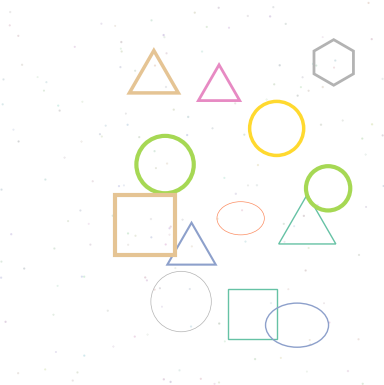[{"shape": "square", "thickness": 1, "radius": 0.32, "center": [0.655, 0.184]}, {"shape": "triangle", "thickness": 1, "radius": 0.43, "center": [0.798, 0.409]}, {"shape": "oval", "thickness": 0.5, "radius": 0.31, "center": [0.625, 0.433]}, {"shape": "triangle", "thickness": 1.5, "radius": 0.36, "center": [0.497, 0.349]}, {"shape": "oval", "thickness": 1, "radius": 0.41, "center": [0.772, 0.155]}, {"shape": "triangle", "thickness": 2, "radius": 0.31, "center": [0.569, 0.77]}, {"shape": "circle", "thickness": 3, "radius": 0.37, "center": [0.429, 0.573]}, {"shape": "circle", "thickness": 3, "radius": 0.29, "center": [0.852, 0.511]}, {"shape": "circle", "thickness": 2.5, "radius": 0.35, "center": [0.719, 0.666]}, {"shape": "triangle", "thickness": 2.5, "radius": 0.37, "center": [0.4, 0.795]}, {"shape": "square", "thickness": 3, "radius": 0.39, "center": [0.378, 0.415]}, {"shape": "hexagon", "thickness": 2, "radius": 0.3, "center": [0.867, 0.838]}, {"shape": "circle", "thickness": 0.5, "radius": 0.39, "center": [0.47, 0.217]}]